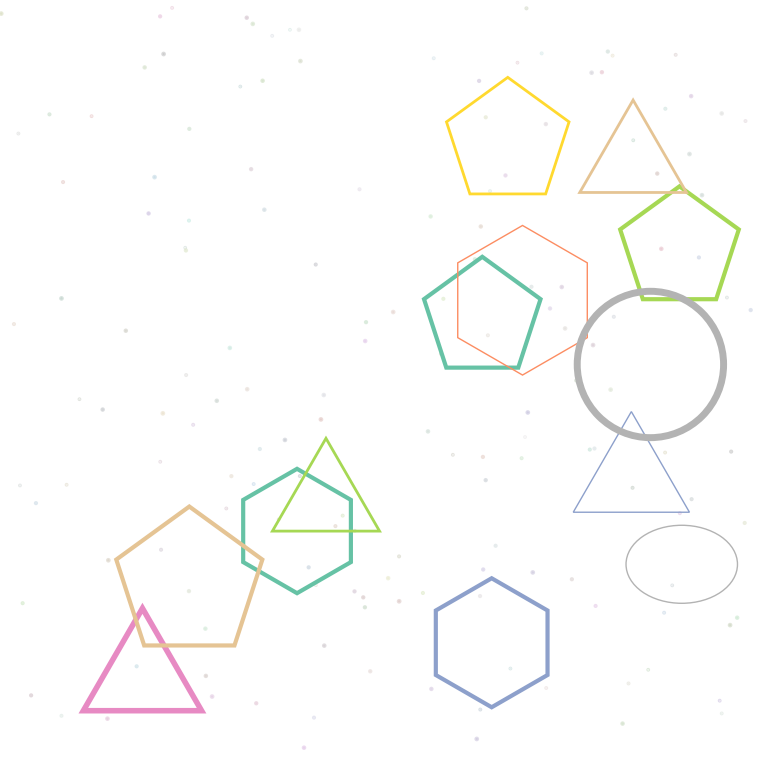[{"shape": "hexagon", "thickness": 1.5, "radius": 0.4, "center": [0.386, 0.31]}, {"shape": "pentagon", "thickness": 1.5, "radius": 0.4, "center": [0.626, 0.587]}, {"shape": "hexagon", "thickness": 0.5, "radius": 0.49, "center": [0.679, 0.61]}, {"shape": "hexagon", "thickness": 1.5, "radius": 0.42, "center": [0.639, 0.165]}, {"shape": "triangle", "thickness": 0.5, "radius": 0.44, "center": [0.82, 0.378]}, {"shape": "triangle", "thickness": 2, "radius": 0.44, "center": [0.185, 0.121]}, {"shape": "pentagon", "thickness": 1.5, "radius": 0.41, "center": [0.882, 0.677]}, {"shape": "triangle", "thickness": 1, "radius": 0.4, "center": [0.423, 0.35]}, {"shape": "pentagon", "thickness": 1, "radius": 0.42, "center": [0.659, 0.816]}, {"shape": "pentagon", "thickness": 1.5, "radius": 0.5, "center": [0.246, 0.242]}, {"shape": "triangle", "thickness": 1, "radius": 0.4, "center": [0.822, 0.79]}, {"shape": "oval", "thickness": 0.5, "radius": 0.36, "center": [0.885, 0.267]}, {"shape": "circle", "thickness": 2.5, "radius": 0.48, "center": [0.845, 0.527]}]